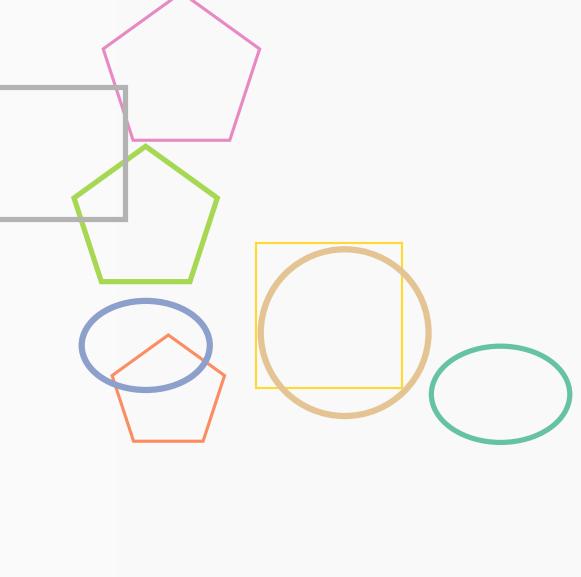[{"shape": "oval", "thickness": 2.5, "radius": 0.6, "center": [0.861, 0.316]}, {"shape": "pentagon", "thickness": 1.5, "radius": 0.51, "center": [0.29, 0.317]}, {"shape": "oval", "thickness": 3, "radius": 0.55, "center": [0.251, 0.401]}, {"shape": "pentagon", "thickness": 1.5, "radius": 0.71, "center": [0.312, 0.871]}, {"shape": "pentagon", "thickness": 2.5, "radius": 0.65, "center": [0.251, 0.616]}, {"shape": "square", "thickness": 1, "radius": 0.63, "center": [0.566, 0.453]}, {"shape": "circle", "thickness": 3, "radius": 0.72, "center": [0.593, 0.423]}, {"shape": "square", "thickness": 2.5, "radius": 0.57, "center": [0.101, 0.734]}]